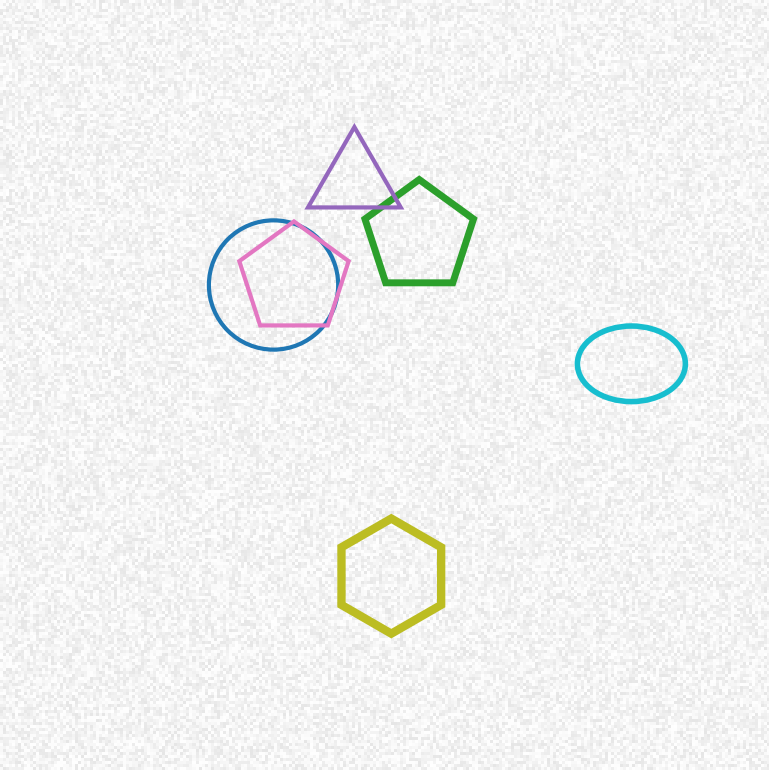[{"shape": "circle", "thickness": 1.5, "radius": 0.42, "center": [0.355, 0.63]}, {"shape": "pentagon", "thickness": 2.5, "radius": 0.37, "center": [0.544, 0.693]}, {"shape": "triangle", "thickness": 1.5, "radius": 0.35, "center": [0.46, 0.765]}, {"shape": "pentagon", "thickness": 1.5, "radius": 0.37, "center": [0.382, 0.638]}, {"shape": "hexagon", "thickness": 3, "radius": 0.37, "center": [0.508, 0.252]}, {"shape": "oval", "thickness": 2, "radius": 0.35, "center": [0.82, 0.528]}]